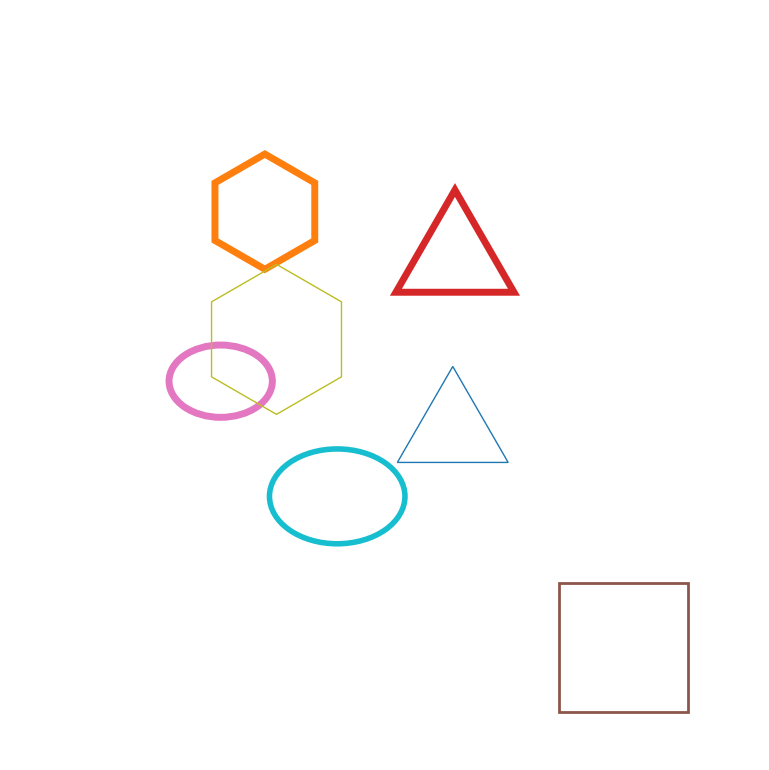[{"shape": "triangle", "thickness": 0.5, "radius": 0.42, "center": [0.588, 0.441]}, {"shape": "hexagon", "thickness": 2.5, "radius": 0.37, "center": [0.344, 0.725]}, {"shape": "triangle", "thickness": 2.5, "radius": 0.44, "center": [0.591, 0.665]}, {"shape": "square", "thickness": 1, "radius": 0.42, "center": [0.81, 0.159]}, {"shape": "oval", "thickness": 2.5, "radius": 0.34, "center": [0.287, 0.505]}, {"shape": "hexagon", "thickness": 0.5, "radius": 0.49, "center": [0.359, 0.559]}, {"shape": "oval", "thickness": 2, "radius": 0.44, "center": [0.438, 0.355]}]